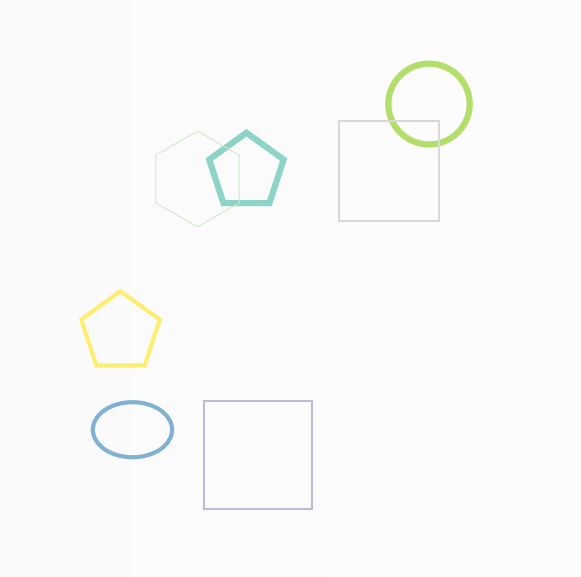[{"shape": "pentagon", "thickness": 3, "radius": 0.34, "center": [0.424, 0.702]}, {"shape": "square", "thickness": 1, "radius": 0.47, "center": [0.445, 0.211]}, {"shape": "oval", "thickness": 2, "radius": 0.34, "center": [0.228, 0.255]}, {"shape": "circle", "thickness": 3, "radius": 0.35, "center": [0.738, 0.819]}, {"shape": "square", "thickness": 1, "radius": 0.43, "center": [0.669, 0.703]}, {"shape": "hexagon", "thickness": 0.5, "radius": 0.41, "center": [0.34, 0.689]}, {"shape": "pentagon", "thickness": 2, "radius": 0.35, "center": [0.207, 0.424]}]